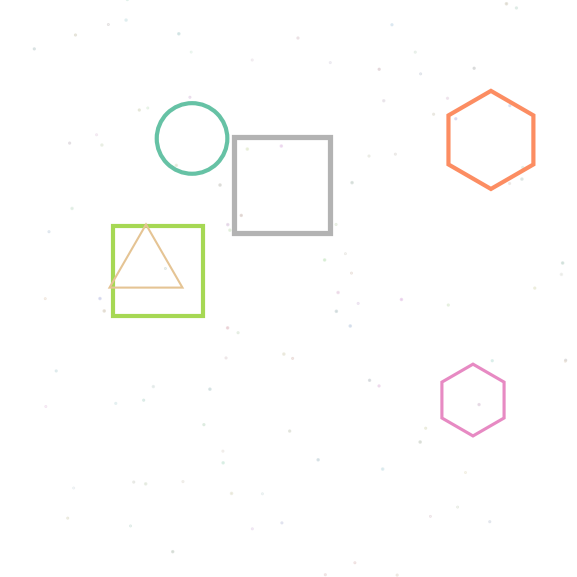[{"shape": "circle", "thickness": 2, "radius": 0.31, "center": [0.333, 0.759]}, {"shape": "hexagon", "thickness": 2, "radius": 0.42, "center": [0.85, 0.757]}, {"shape": "hexagon", "thickness": 1.5, "radius": 0.31, "center": [0.819, 0.306]}, {"shape": "square", "thickness": 2, "radius": 0.39, "center": [0.274, 0.53]}, {"shape": "triangle", "thickness": 1, "radius": 0.36, "center": [0.253, 0.538]}, {"shape": "square", "thickness": 2.5, "radius": 0.42, "center": [0.489, 0.678]}]